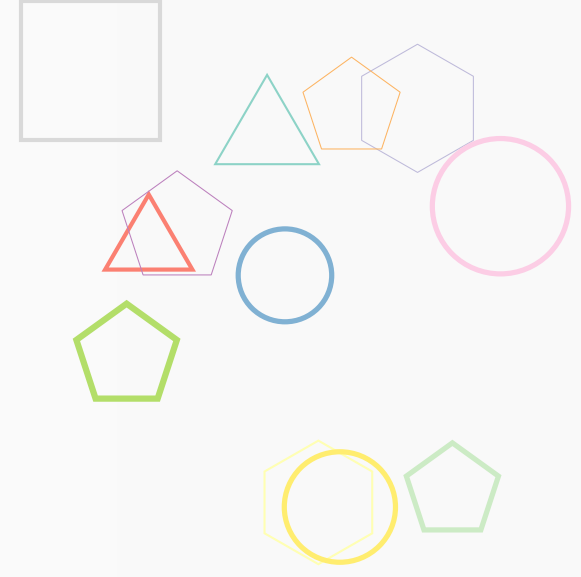[{"shape": "triangle", "thickness": 1, "radius": 0.52, "center": [0.46, 0.766]}, {"shape": "hexagon", "thickness": 1, "radius": 0.53, "center": [0.548, 0.129]}, {"shape": "hexagon", "thickness": 0.5, "radius": 0.55, "center": [0.718, 0.812]}, {"shape": "triangle", "thickness": 2, "radius": 0.43, "center": [0.256, 0.576]}, {"shape": "circle", "thickness": 2.5, "radius": 0.4, "center": [0.49, 0.522]}, {"shape": "pentagon", "thickness": 0.5, "radius": 0.44, "center": [0.605, 0.812]}, {"shape": "pentagon", "thickness": 3, "radius": 0.45, "center": [0.218, 0.382]}, {"shape": "circle", "thickness": 2.5, "radius": 0.59, "center": [0.861, 0.642]}, {"shape": "square", "thickness": 2, "radius": 0.6, "center": [0.156, 0.877]}, {"shape": "pentagon", "thickness": 0.5, "radius": 0.5, "center": [0.305, 0.604]}, {"shape": "pentagon", "thickness": 2.5, "radius": 0.42, "center": [0.778, 0.149]}, {"shape": "circle", "thickness": 2.5, "radius": 0.48, "center": [0.585, 0.121]}]